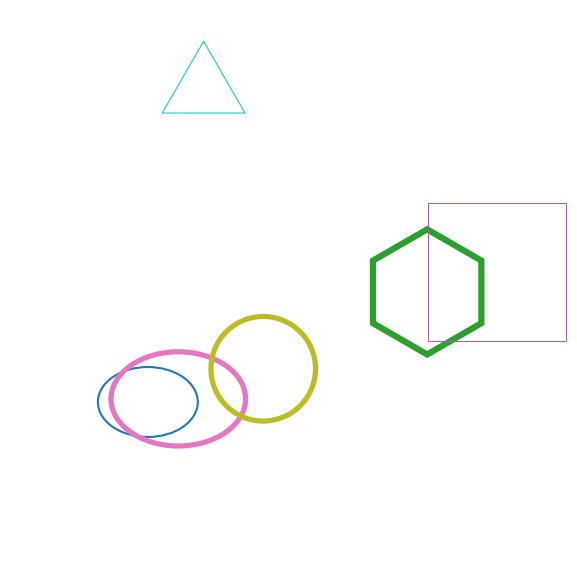[{"shape": "oval", "thickness": 1, "radius": 0.43, "center": [0.256, 0.303]}, {"shape": "hexagon", "thickness": 3, "radius": 0.54, "center": [0.74, 0.494]}, {"shape": "square", "thickness": 0.5, "radius": 0.6, "center": [0.861, 0.529]}, {"shape": "oval", "thickness": 2.5, "radius": 0.58, "center": [0.309, 0.308]}, {"shape": "circle", "thickness": 2.5, "radius": 0.45, "center": [0.456, 0.361]}, {"shape": "triangle", "thickness": 0.5, "radius": 0.41, "center": [0.353, 0.845]}]